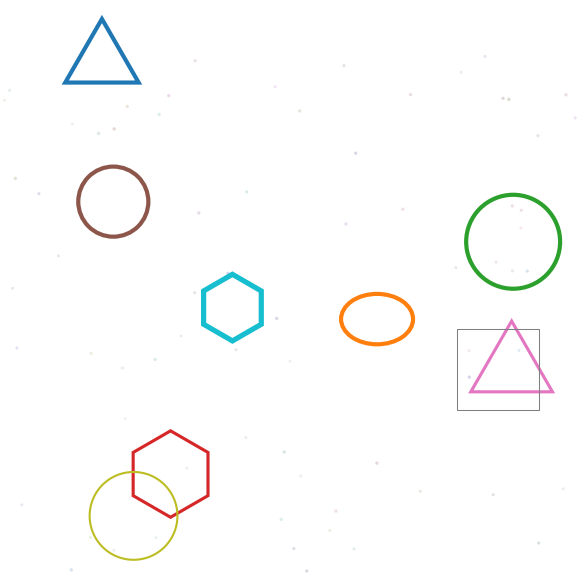[{"shape": "triangle", "thickness": 2, "radius": 0.37, "center": [0.177, 0.893]}, {"shape": "oval", "thickness": 2, "radius": 0.31, "center": [0.653, 0.447]}, {"shape": "circle", "thickness": 2, "radius": 0.41, "center": [0.889, 0.581]}, {"shape": "hexagon", "thickness": 1.5, "radius": 0.37, "center": [0.295, 0.178]}, {"shape": "circle", "thickness": 2, "radius": 0.3, "center": [0.196, 0.65]}, {"shape": "triangle", "thickness": 1.5, "radius": 0.41, "center": [0.886, 0.361]}, {"shape": "square", "thickness": 0.5, "radius": 0.35, "center": [0.862, 0.36]}, {"shape": "circle", "thickness": 1, "radius": 0.38, "center": [0.231, 0.106]}, {"shape": "hexagon", "thickness": 2.5, "radius": 0.29, "center": [0.402, 0.466]}]